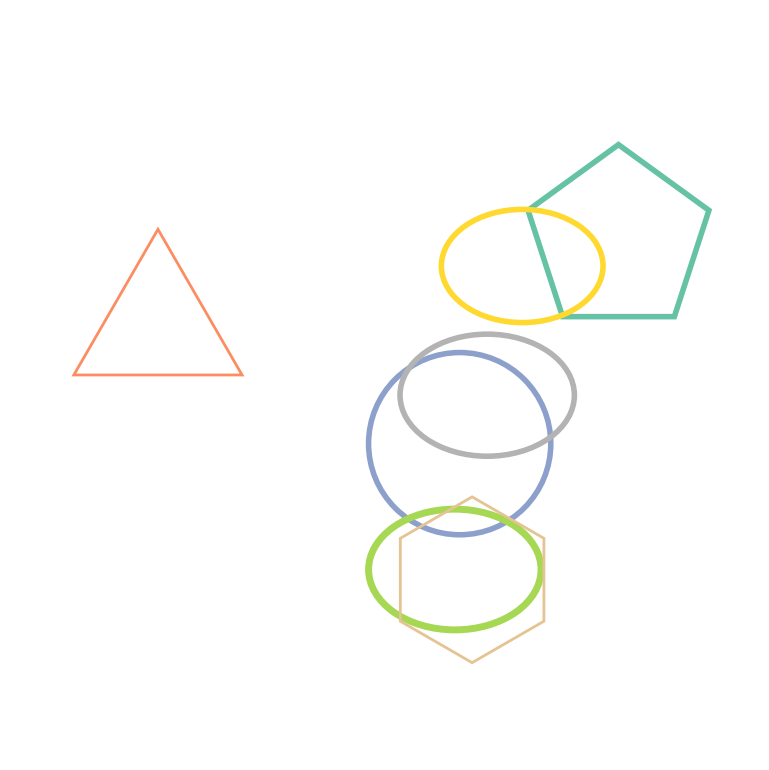[{"shape": "pentagon", "thickness": 2, "radius": 0.62, "center": [0.803, 0.689]}, {"shape": "triangle", "thickness": 1, "radius": 0.63, "center": [0.205, 0.576]}, {"shape": "circle", "thickness": 2, "radius": 0.59, "center": [0.597, 0.424]}, {"shape": "oval", "thickness": 2.5, "radius": 0.56, "center": [0.591, 0.26]}, {"shape": "oval", "thickness": 2, "radius": 0.52, "center": [0.678, 0.655]}, {"shape": "hexagon", "thickness": 1, "radius": 0.54, "center": [0.613, 0.247]}, {"shape": "oval", "thickness": 2, "radius": 0.57, "center": [0.633, 0.487]}]